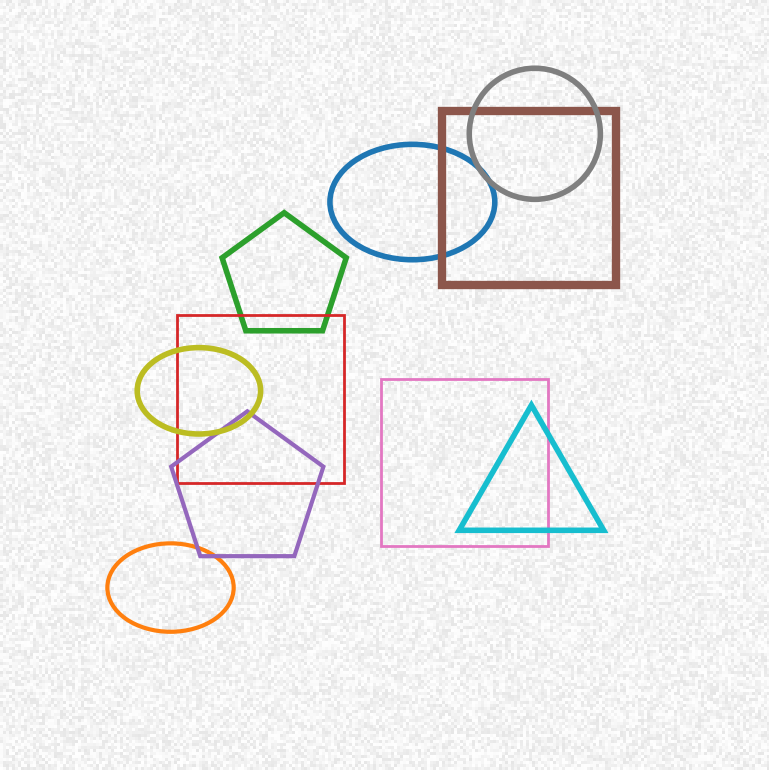[{"shape": "oval", "thickness": 2, "radius": 0.54, "center": [0.536, 0.738]}, {"shape": "oval", "thickness": 1.5, "radius": 0.41, "center": [0.221, 0.237]}, {"shape": "pentagon", "thickness": 2, "radius": 0.42, "center": [0.369, 0.639]}, {"shape": "square", "thickness": 1, "radius": 0.54, "center": [0.339, 0.482]}, {"shape": "pentagon", "thickness": 1.5, "radius": 0.52, "center": [0.321, 0.362]}, {"shape": "square", "thickness": 3, "radius": 0.56, "center": [0.687, 0.743]}, {"shape": "square", "thickness": 1, "radius": 0.54, "center": [0.603, 0.399]}, {"shape": "circle", "thickness": 2, "radius": 0.43, "center": [0.695, 0.826]}, {"shape": "oval", "thickness": 2, "radius": 0.4, "center": [0.258, 0.492]}, {"shape": "triangle", "thickness": 2, "radius": 0.54, "center": [0.69, 0.365]}]